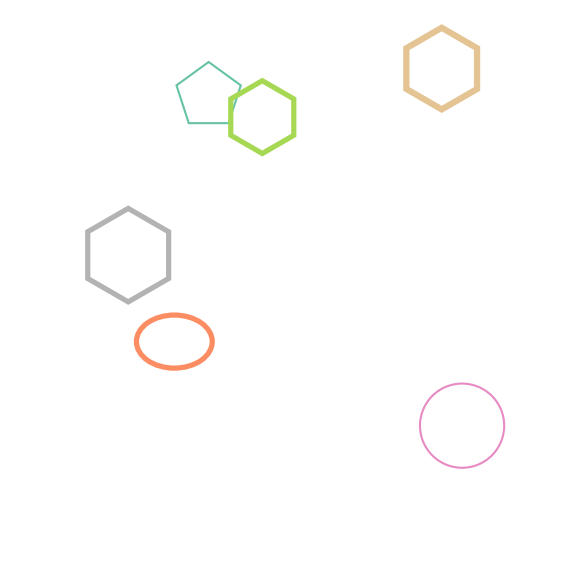[{"shape": "pentagon", "thickness": 1, "radius": 0.29, "center": [0.361, 0.833]}, {"shape": "oval", "thickness": 2.5, "radius": 0.33, "center": [0.302, 0.408]}, {"shape": "circle", "thickness": 1, "radius": 0.36, "center": [0.8, 0.262]}, {"shape": "hexagon", "thickness": 2.5, "radius": 0.31, "center": [0.454, 0.796]}, {"shape": "hexagon", "thickness": 3, "radius": 0.35, "center": [0.765, 0.88]}, {"shape": "hexagon", "thickness": 2.5, "radius": 0.4, "center": [0.222, 0.557]}]